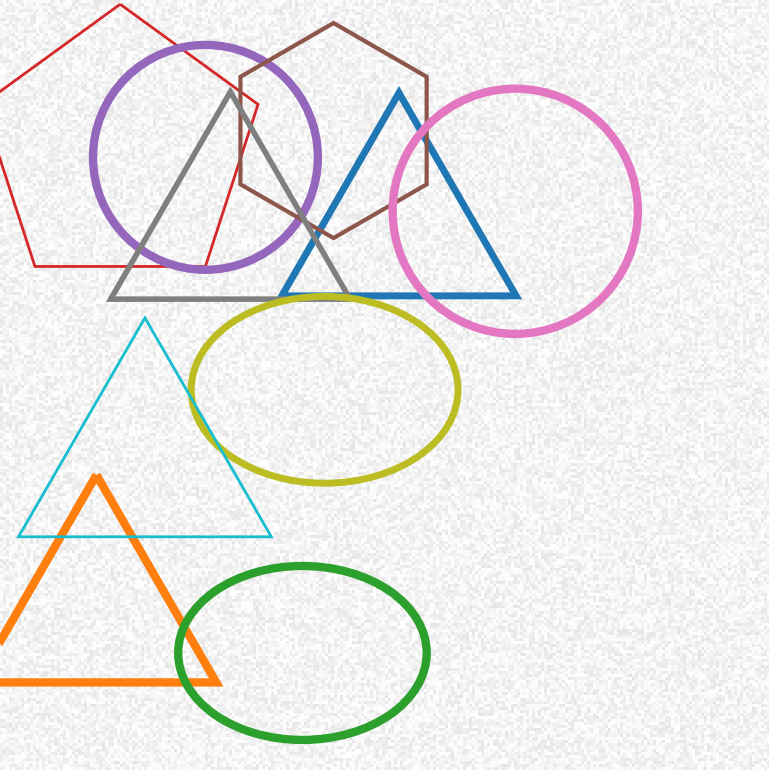[{"shape": "triangle", "thickness": 2.5, "radius": 0.88, "center": [0.518, 0.704]}, {"shape": "triangle", "thickness": 3, "radius": 0.9, "center": [0.125, 0.204]}, {"shape": "oval", "thickness": 3, "radius": 0.81, "center": [0.393, 0.152]}, {"shape": "pentagon", "thickness": 1, "radius": 0.94, "center": [0.156, 0.806]}, {"shape": "circle", "thickness": 3, "radius": 0.73, "center": [0.267, 0.796]}, {"shape": "hexagon", "thickness": 1.5, "radius": 0.7, "center": [0.433, 0.83]}, {"shape": "circle", "thickness": 3, "radius": 0.8, "center": [0.669, 0.726]}, {"shape": "triangle", "thickness": 2, "radius": 0.9, "center": [0.299, 0.701]}, {"shape": "oval", "thickness": 2.5, "radius": 0.87, "center": [0.422, 0.494]}, {"shape": "triangle", "thickness": 1, "radius": 0.95, "center": [0.188, 0.398]}]